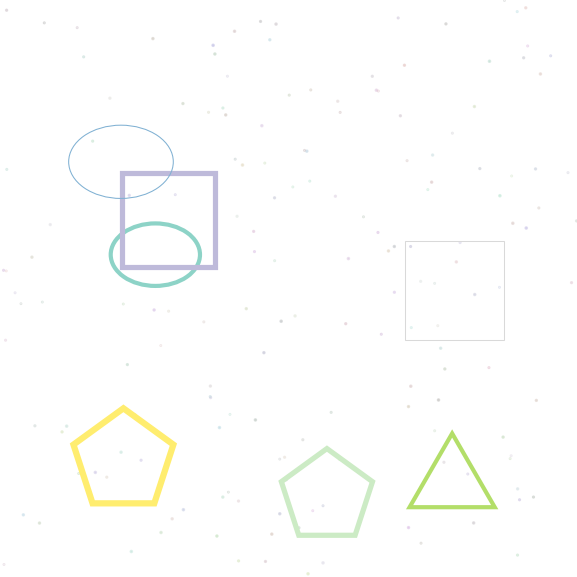[{"shape": "oval", "thickness": 2, "radius": 0.39, "center": [0.269, 0.558]}, {"shape": "square", "thickness": 2.5, "radius": 0.4, "center": [0.292, 0.618]}, {"shape": "oval", "thickness": 0.5, "radius": 0.45, "center": [0.209, 0.719]}, {"shape": "triangle", "thickness": 2, "radius": 0.43, "center": [0.783, 0.163]}, {"shape": "square", "thickness": 0.5, "radius": 0.43, "center": [0.788, 0.496]}, {"shape": "pentagon", "thickness": 2.5, "radius": 0.41, "center": [0.566, 0.139]}, {"shape": "pentagon", "thickness": 3, "radius": 0.45, "center": [0.214, 0.201]}]